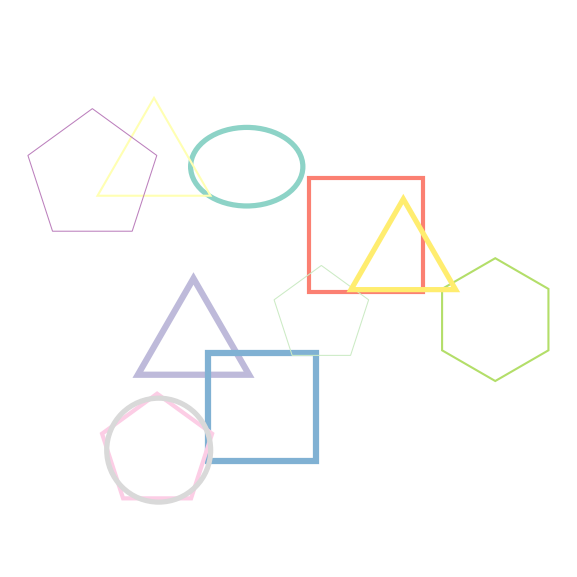[{"shape": "oval", "thickness": 2.5, "radius": 0.49, "center": [0.427, 0.711]}, {"shape": "triangle", "thickness": 1, "radius": 0.56, "center": [0.267, 0.717]}, {"shape": "triangle", "thickness": 3, "radius": 0.56, "center": [0.335, 0.406]}, {"shape": "square", "thickness": 2, "radius": 0.49, "center": [0.634, 0.593]}, {"shape": "square", "thickness": 3, "radius": 0.47, "center": [0.453, 0.295]}, {"shape": "hexagon", "thickness": 1, "radius": 0.53, "center": [0.858, 0.446]}, {"shape": "pentagon", "thickness": 2, "radius": 0.5, "center": [0.272, 0.217]}, {"shape": "circle", "thickness": 2.5, "radius": 0.45, "center": [0.275, 0.22]}, {"shape": "pentagon", "thickness": 0.5, "radius": 0.59, "center": [0.16, 0.694]}, {"shape": "pentagon", "thickness": 0.5, "radius": 0.43, "center": [0.556, 0.453]}, {"shape": "triangle", "thickness": 2.5, "radius": 0.52, "center": [0.698, 0.55]}]